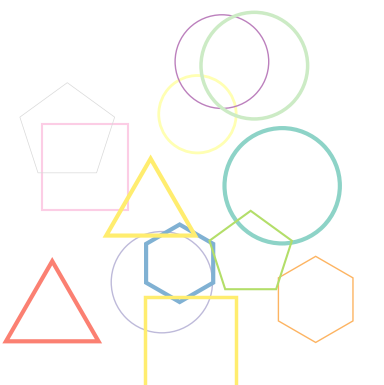[{"shape": "circle", "thickness": 3, "radius": 0.75, "center": [0.733, 0.517]}, {"shape": "circle", "thickness": 2, "radius": 0.5, "center": [0.513, 0.703]}, {"shape": "circle", "thickness": 1, "radius": 0.66, "center": [0.42, 0.267]}, {"shape": "triangle", "thickness": 3, "radius": 0.69, "center": [0.136, 0.183]}, {"shape": "hexagon", "thickness": 3, "radius": 0.5, "center": [0.467, 0.316]}, {"shape": "hexagon", "thickness": 1, "radius": 0.56, "center": [0.82, 0.222]}, {"shape": "pentagon", "thickness": 1.5, "radius": 0.56, "center": [0.651, 0.34]}, {"shape": "square", "thickness": 1.5, "radius": 0.55, "center": [0.221, 0.566]}, {"shape": "pentagon", "thickness": 0.5, "radius": 0.65, "center": [0.175, 0.656]}, {"shape": "circle", "thickness": 1, "radius": 0.61, "center": [0.576, 0.84]}, {"shape": "circle", "thickness": 2.5, "radius": 0.69, "center": [0.661, 0.83]}, {"shape": "square", "thickness": 2.5, "radius": 0.6, "center": [0.495, 0.109]}, {"shape": "triangle", "thickness": 3, "radius": 0.67, "center": [0.391, 0.455]}]